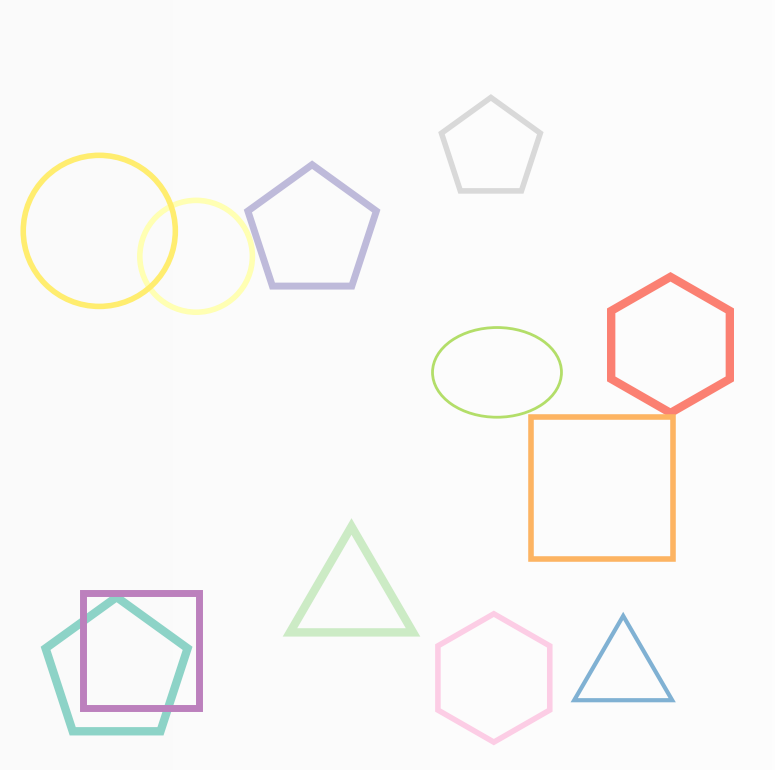[{"shape": "pentagon", "thickness": 3, "radius": 0.48, "center": [0.15, 0.128]}, {"shape": "circle", "thickness": 2, "radius": 0.36, "center": [0.253, 0.667]}, {"shape": "pentagon", "thickness": 2.5, "radius": 0.44, "center": [0.403, 0.699]}, {"shape": "hexagon", "thickness": 3, "radius": 0.44, "center": [0.865, 0.552]}, {"shape": "triangle", "thickness": 1.5, "radius": 0.37, "center": [0.804, 0.127]}, {"shape": "square", "thickness": 2, "radius": 0.46, "center": [0.777, 0.366]}, {"shape": "oval", "thickness": 1, "radius": 0.42, "center": [0.641, 0.516]}, {"shape": "hexagon", "thickness": 2, "radius": 0.42, "center": [0.637, 0.12]}, {"shape": "pentagon", "thickness": 2, "radius": 0.34, "center": [0.633, 0.806]}, {"shape": "square", "thickness": 2.5, "radius": 0.37, "center": [0.182, 0.155]}, {"shape": "triangle", "thickness": 3, "radius": 0.46, "center": [0.454, 0.225]}, {"shape": "circle", "thickness": 2, "radius": 0.49, "center": [0.128, 0.7]}]